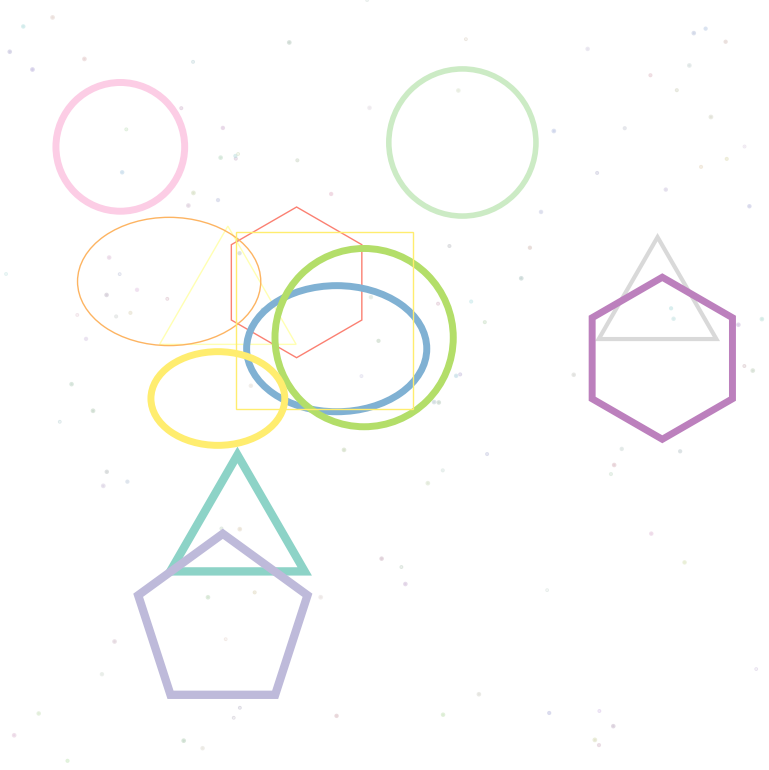[{"shape": "triangle", "thickness": 3, "radius": 0.5, "center": [0.308, 0.308]}, {"shape": "triangle", "thickness": 0.5, "radius": 0.51, "center": [0.296, 0.604]}, {"shape": "pentagon", "thickness": 3, "radius": 0.58, "center": [0.289, 0.191]}, {"shape": "hexagon", "thickness": 0.5, "radius": 0.49, "center": [0.385, 0.633]}, {"shape": "oval", "thickness": 2.5, "radius": 0.58, "center": [0.437, 0.547]}, {"shape": "oval", "thickness": 0.5, "radius": 0.59, "center": [0.22, 0.634]}, {"shape": "circle", "thickness": 2.5, "radius": 0.58, "center": [0.473, 0.562]}, {"shape": "circle", "thickness": 2.5, "radius": 0.42, "center": [0.156, 0.809]}, {"shape": "triangle", "thickness": 1.5, "radius": 0.44, "center": [0.854, 0.604]}, {"shape": "hexagon", "thickness": 2.5, "radius": 0.53, "center": [0.86, 0.535]}, {"shape": "circle", "thickness": 2, "radius": 0.48, "center": [0.6, 0.815]}, {"shape": "oval", "thickness": 2.5, "radius": 0.43, "center": [0.283, 0.482]}, {"shape": "square", "thickness": 0.5, "radius": 0.57, "center": [0.421, 0.583]}]